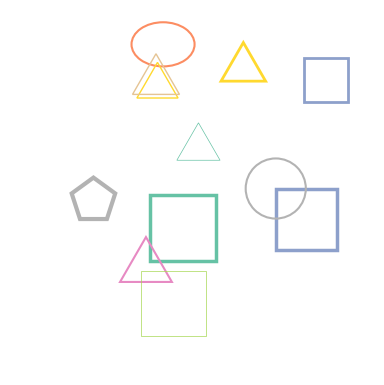[{"shape": "triangle", "thickness": 0.5, "radius": 0.32, "center": [0.515, 0.616]}, {"shape": "square", "thickness": 2.5, "radius": 0.43, "center": [0.476, 0.408]}, {"shape": "oval", "thickness": 1.5, "radius": 0.41, "center": [0.424, 0.885]}, {"shape": "square", "thickness": 2, "radius": 0.29, "center": [0.847, 0.792]}, {"shape": "square", "thickness": 2.5, "radius": 0.4, "center": [0.797, 0.43]}, {"shape": "triangle", "thickness": 1.5, "radius": 0.39, "center": [0.379, 0.307]}, {"shape": "square", "thickness": 0.5, "radius": 0.42, "center": [0.451, 0.211]}, {"shape": "triangle", "thickness": 2, "radius": 0.33, "center": [0.632, 0.823]}, {"shape": "triangle", "thickness": 1, "radius": 0.31, "center": [0.409, 0.776]}, {"shape": "triangle", "thickness": 1, "radius": 0.35, "center": [0.405, 0.79]}, {"shape": "pentagon", "thickness": 3, "radius": 0.3, "center": [0.243, 0.479]}, {"shape": "circle", "thickness": 1.5, "radius": 0.39, "center": [0.716, 0.51]}]